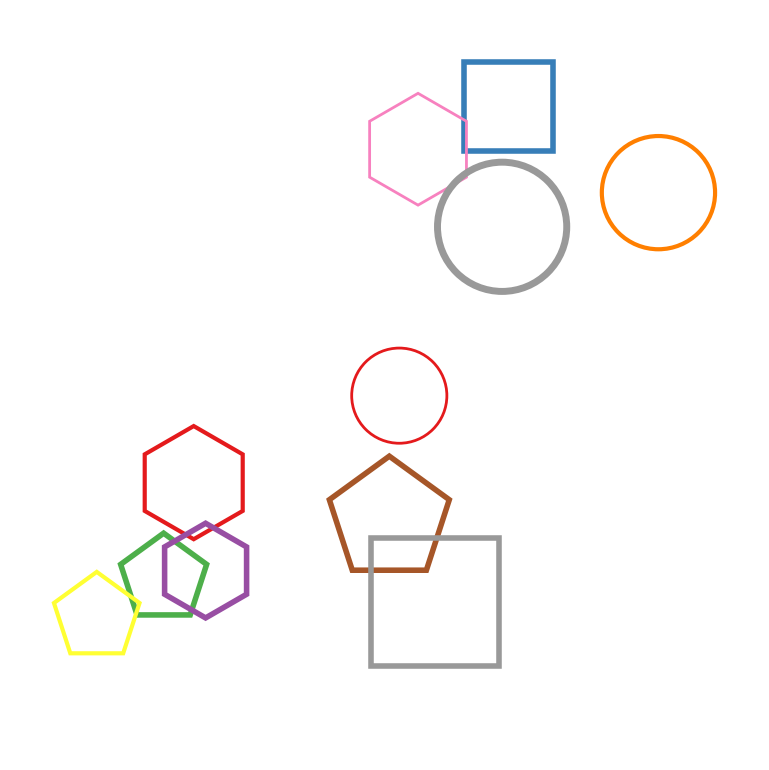[{"shape": "circle", "thickness": 1, "radius": 0.31, "center": [0.519, 0.486]}, {"shape": "hexagon", "thickness": 1.5, "radius": 0.37, "center": [0.252, 0.373]}, {"shape": "square", "thickness": 2, "radius": 0.29, "center": [0.66, 0.862]}, {"shape": "pentagon", "thickness": 2, "radius": 0.29, "center": [0.213, 0.249]}, {"shape": "hexagon", "thickness": 2, "radius": 0.31, "center": [0.267, 0.259]}, {"shape": "circle", "thickness": 1.5, "radius": 0.37, "center": [0.855, 0.75]}, {"shape": "pentagon", "thickness": 1.5, "radius": 0.29, "center": [0.126, 0.199]}, {"shape": "pentagon", "thickness": 2, "radius": 0.41, "center": [0.506, 0.326]}, {"shape": "hexagon", "thickness": 1, "radius": 0.36, "center": [0.543, 0.806]}, {"shape": "circle", "thickness": 2.5, "radius": 0.42, "center": [0.652, 0.705]}, {"shape": "square", "thickness": 2, "radius": 0.42, "center": [0.566, 0.219]}]